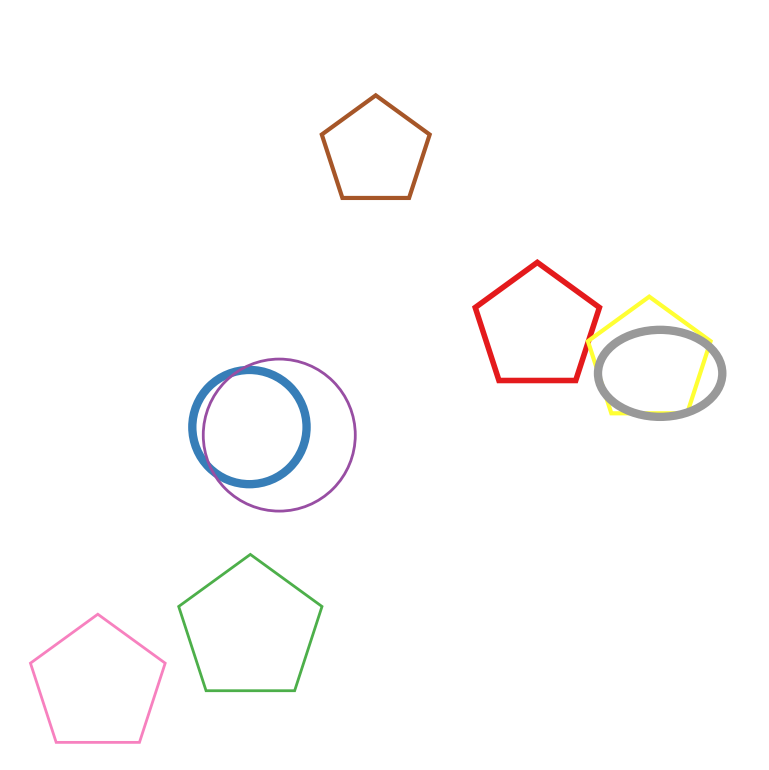[{"shape": "pentagon", "thickness": 2, "radius": 0.42, "center": [0.698, 0.574]}, {"shape": "circle", "thickness": 3, "radius": 0.37, "center": [0.324, 0.445]}, {"shape": "pentagon", "thickness": 1, "radius": 0.49, "center": [0.325, 0.182]}, {"shape": "circle", "thickness": 1, "radius": 0.49, "center": [0.363, 0.435]}, {"shape": "pentagon", "thickness": 1.5, "radius": 0.42, "center": [0.843, 0.531]}, {"shape": "pentagon", "thickness": 1.5, "radius": 0.37, "center": [0.488, 0.803]}, {"shape": "pentagon", "thickness": 1, "radius": 0.46, "center": [0.127, 0.11]}, {"shape": "oval", "thickness": 3, "radius": 0.4, "center": [0.857, 0.515]}]